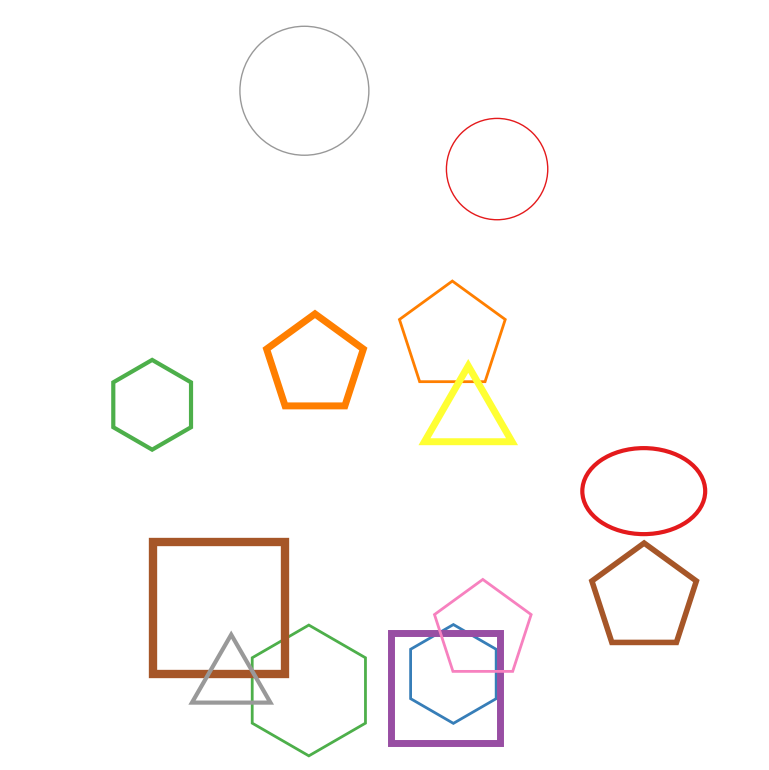[{"shape": "oval", "thickness": 1.5, "radius": 0.4, "center": [0.836, 0.362]}, {"shape": "circle", "thickness": 0.5, "radius": 0.33, "center": [0.646, 0.78]}, {"shape": "hexagon", "thickness": 1, "radius": 0.32, "center": [0.589, 0.125]}, {"shape": "hexagon", "thickness": 1, "radius": 0.42, "center": [0.401, 0.103]}, {"shape": "hexagon", "thickness": 1.5, "radius": 0.29, "center": [0.198, 0.474]}, {"shape": "square", "thickness": 2.5, "radius": 0.36, "center": [0.579, 0.107]}, {"shape": "pentagon", "thickness": 1, "radius": 0.36, "center": [0.587, 0.563]}, {"shape": "pentagon", "thickness": 2.5, "radius": 0.33, "center": [0.409, 0.526]}, {"shape": "triangle", "thickness": 2.5, "radius": 0.33, "center": [0.608, 0.459]}, {"shape": "square", "thickness": 3, "radius": 0.43, "center": [0.284, 0.21]}, {"shape": "pentagon", "thickness": 2, "radius": 0.36, "center": [0.837, 0.223]}, {"shape": "pentagon", "thickness": 1, "radius": 0.33, "center": [0.627, 0.181]}, {"shape": "triangle", "thickness": 1.5, "radius": 0.29, "center": [0.3, 0.117]}, {"shape": "circle", "thickness": 0.5, "radius": 0.42, "center": [0.395, 0.882]}]